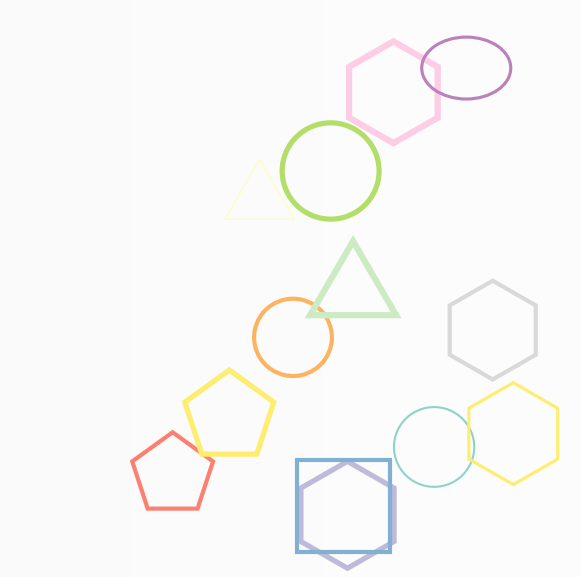[{"shape": "circle", "thickness": 1, "radius": 0.35, "center": [0.747, 0.225]}, {"shape": "triangle", "thickness": 0.5, "radius": 0.35, "center": [0.447, 0.654]}, {"shape": "hexagon", "thickness": 2.5, "radius": 0.46, "center": [0.598, 0.108]}, {"shape": "pentagon", "thickness": 2, "radius": 0.37, "center": [0.297, 0.178]}, {"shape": "square", "thickness": 2, "radius": 0.4, "center": [0.591, 0.122]}, {"shape": "circle", "thickness": 2, "radius": 0.33, "center": [0.504, 0.415]}, {"shape": "circle", "thickness": 2.5, "radius": 0.42, "center": [0.569, 0.703]}, {"shape": "hexagon", "thickness": 3, "radius": 0.44, "center": [0.677, 0.839]}, {"shape": "hexagon", "thickness": 2, "radius": 0.43, "center": [0.848, 0.428]}, {"shape": "oval", "thickness": 1.5, "radius": 0.38, "center": [0.802, 0.881]}, {"shape": "triangle", "thickness": 3, "radius": 0.43, "center": [0.607, 0.496]}, {"shape": "hexagon", "thickness": 1.5, "radius": 0.44, "center": [0.883, 0.248]}, {"shape": "pentagon", "thickness": 2.5, "radius": 0.4, "center": [0.394, 0.278]}]